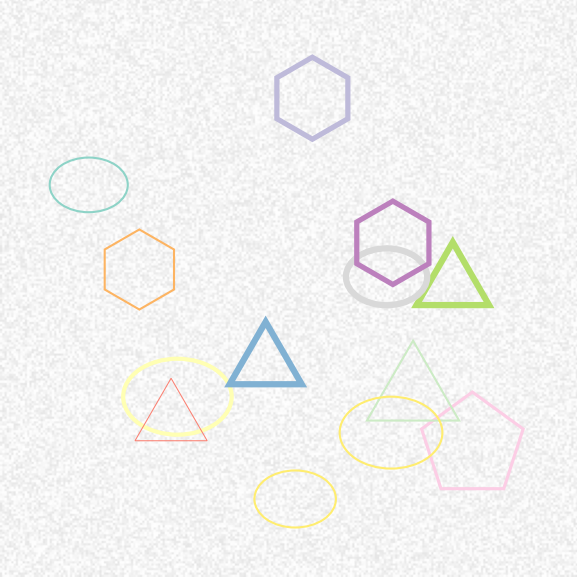[{"shape": "oval", "thickness": 1, "radius": 0.34, "center": [0.154, 0.679]}, {"shape": "oval", "thickness": 2, "radius": 0.47, "center": [0.307, 0.312]}, {"shape": "hexagon", "thickness": 2.5, "radius": 0.35, "center": [0.541, 0.829]}, {"shape": "triangle", "thickness": 0.5, "radius": 0.36, "center": [0.296, 0.272]}, {"shape": "triangle", "thickness": 3, "radius": 0.36, "center": [0.46, 0.37]}, {"shape": "hexagon", "thickness": 1, "radius": 0.35, "center": [0.241, 0.532]}, {"shape": "triangle", "thickness": 3, "radius": 0.36, "center": [0.784, 0.507]}, {"shape": "pentagon", "thickness": 1.5, "radius": 0.46, "center": [0.818, 0.228]}, {"shape": "oval", "thickness": 3, "radius": 0.35, "center": [0.669, 0.52]}, {"shape": "hexagon", "thickness": 2.5, "radius": 0.36, "center": [0.68, 0.579]}, {"shape": "triangle", "thickness": 1, "radius": 0.46, "center": [0.715, 0.317]}, {"shape": "oval", "thickness": 1, "radius": 0.35, "center": [0.511, 0.135]}, {"shape": "oval", "thickness": 1, "radius": 0.44, "center": [0.677, 0.25]}]